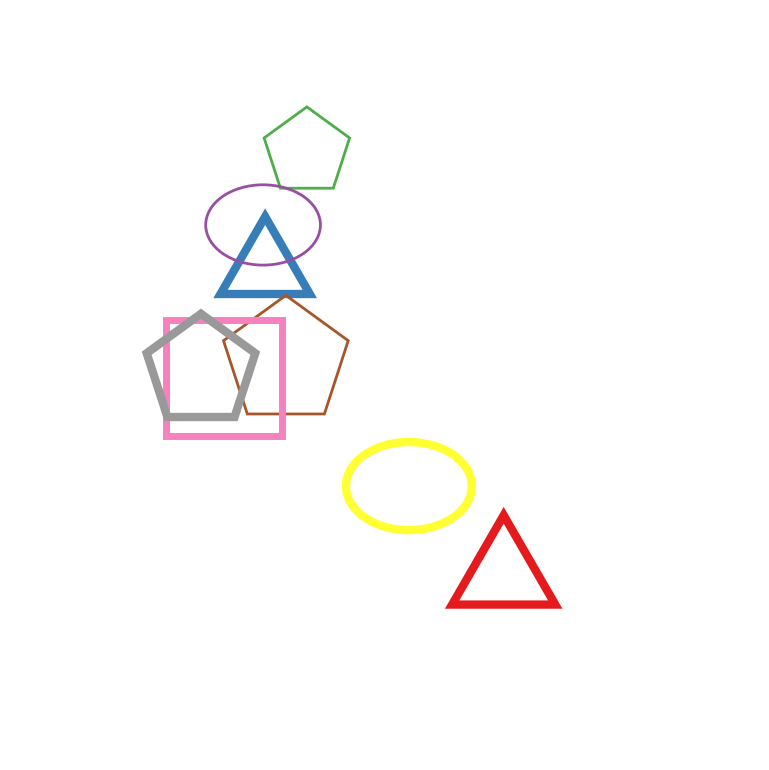[{"shape": "triangle", "thickness": 3, "radius": 0.39, "center": [0.654, 0.254]}, {"shape": "triangle", "thickness": 3, "radius": 0.33, "center": [0.344, 0.652]}, {"shape": "pentagon", "thickness": 1, "radius": 0.29, "center": [0.399, 0.803]}, {"shape": "oval", "thickness": 1, "radius": 0.37, "center": [0.342, 0.708]}, {"shape": "oval", "thickness": 3, "radius": 0.41, "center": [0.531, 0.369]}, {"shape": "pentagon", "thickness": 1, "radius": 0.43, "center": [0.371, 0.531]}, {"shape": "square", "thickness": 2.5, "radius": 0.38, "center": [0.291, 0.509]}, {"shape": "pentagon", "thickness": 3, "radius": 0.37, "center": [0.261, 0.518]}]